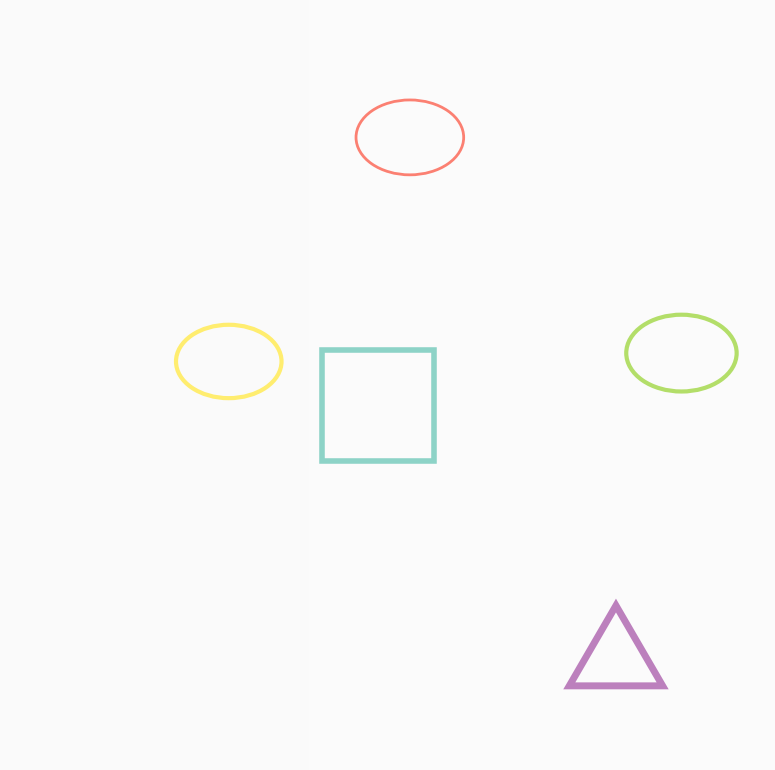[{"shape": "square", "thickness": 2, "radius": 0.36, "center": [0.488, 0.473]}, {"shape": "oval", "thickness": 1, "radius": 0.35, "center": [0.529, 0.822]}, {"shape": "oval", "thickness": 1.5, "radius": 0.36, "center": [0.879, 0.541]}, {"shape": "triangle", "thickness": 2.5, "radius": 0.35, "center": [0.795, 0.144]}, {"shape": "oval", "thickness": 1.5, "radius": 0.34, "center": [0.295, 0.531]}]